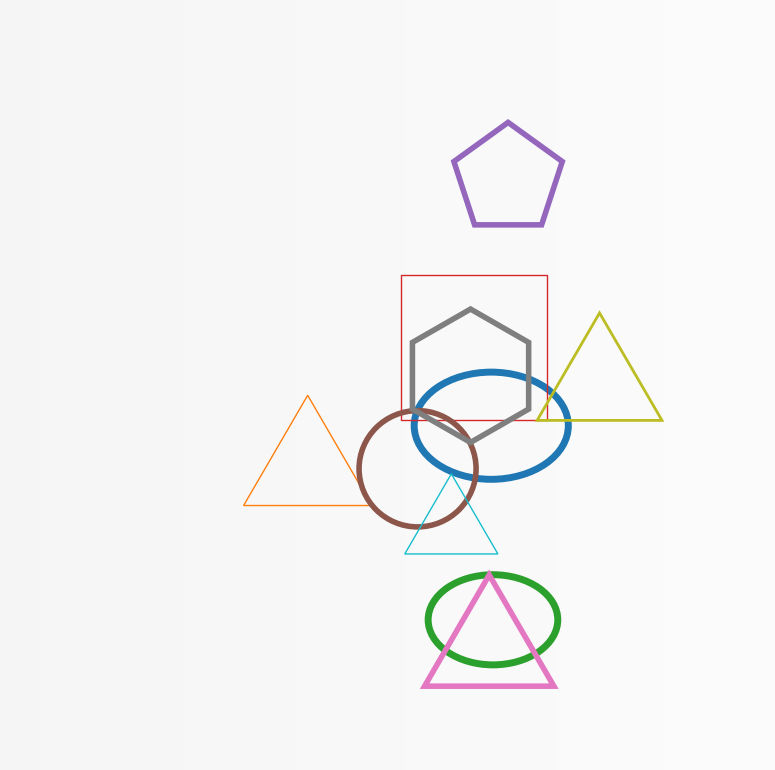[{"shape": "oval", "thickness": 2.5, "radius": 0.5, "center": [0.634, 0.447]}, {"shape": "triangle", "thickness": 0.5, "radius": 0.48, "center": [0.397, 0.391]}, {"shape": "oval", "thickness": 2.5, "radius": 0.42, "center": [0.636, 0.195]}, {"shape": "square", "thickness": 0.5, "radius": 0.47, "center": [0.612, 0.548]}, {"shape": "pentagon", "thickness": 2, "radius": 0.37, "center": [0.656, 0.767]}, {"shape": "circle", "thickness": 2, "radius": 0.38, "center": [0.539, 0.391]}, {"shape": "triangle", "thickness": 2, "radius": 0.48, "center": [0.631, 0.157]}, {"shape": "hexagon", "thickness": 2, "radius": 0.43, "center": [0.607, 0.512]}, {"shape": "triangle", "thickness": 1, "radius": 0.47, "center": [0.774, 0.501]}, {"shape": "triangle", "thickness": 0.5, "radius": 0.35, "center": [0.582, 0.315]}]